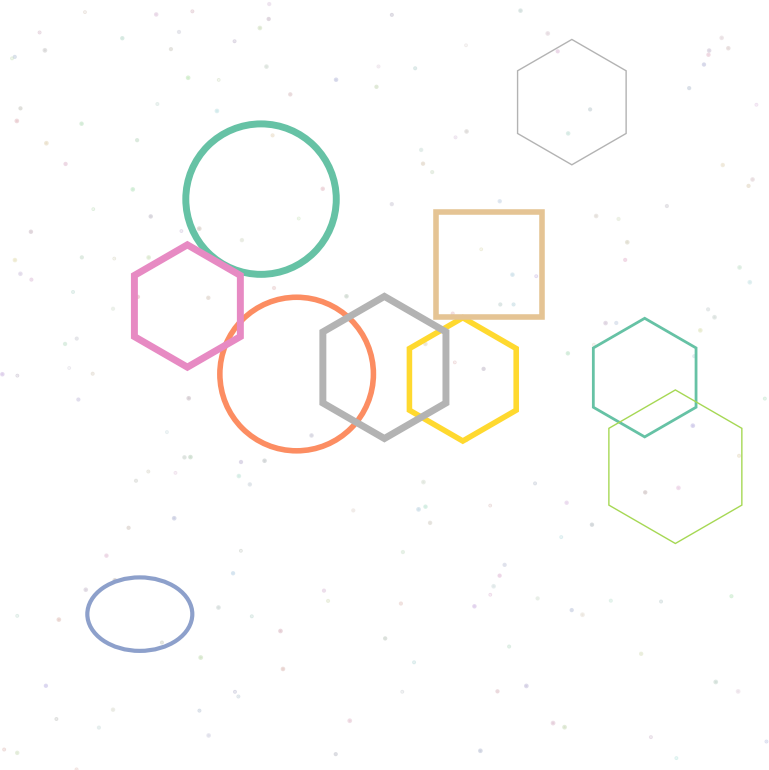[{"shape": "hexagon", "thickness": 1, "radius": 0.39, "center": [0.837, 0.51]}, {"shape": "circle", "thickness": 2.5, "radius": 0.49, "center": [0.339, 0.741]}, {"shape": "circle", "thickness": 2, "radius": 0.5, "center": [0.385, 0.514]}, {"shape": "oval", "thickness": 1.5, "radius": 0.34, "center": [0.182, 0.202]}, {"shape": "hexagon", "thickness": 2.5, "radius": 0.4, "center": [0.243, 0.603]}, {"shape": "hexagon", "thickness": 0.5, "radius": 0.5, "center": [0.877, 0.394]}, {"shape": "hexagon", "thickness": 2, "radius": 0.4, "center": [0.601, 0.507]}, {"shape": "square", "thickness": 2, "radius": 0.34, "center": [0.635, 0.656]}, {"shape": "hexagon", "thickness": 0.5, "radius": 0.41, "center": [0.743, 0.867]}, {"shape": "hexagon", "thickness": 2.5, "radius": 0.46, "center": [0.499, 0.523]}]